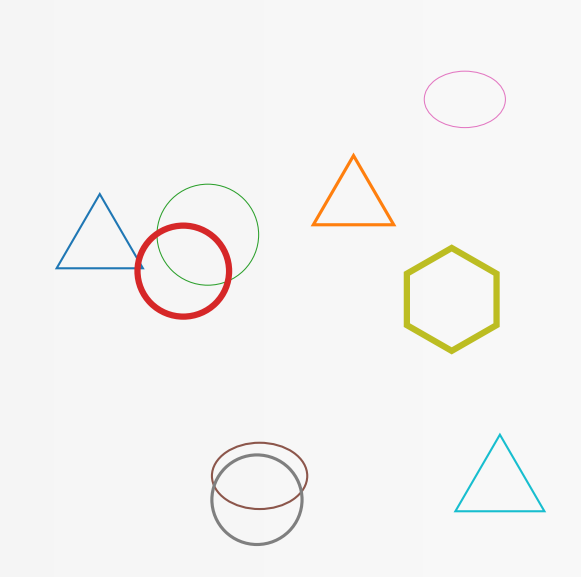[{"shape": "triangle", "thickness": 1, "radius": 0.43, "center": [0.172, 0.577]}, {"shape": "triangle", "thickness": 1.5, "radius": 0.4, "center": [0.608, 0.65]}, {"shape": "circle", "thickness": 0.5, "radius": 0.44, "center": [0.358, 0.593]}, {"shape": "circle", "thickness": 3, "radius": 0.39, "center": [0.315, 0.53]}, {"shape": "oval", "thickness": 1, "radius": 0.41, "center": [0.447, 0.175]}, {"shape": "oval", "thickness": 0.5, "radius": 0.35, "center": [0.8, 0.827]}, {"shape": "circle", "thickness": 1.5, "radius": 0.39, "center": [0.442, 0.134]}, {"shape": "hexagon", "thickness": 3, "radius": 0.45, "center": [0.777, 0.481]}, {"shape": "triangle", "thickness": 1, "radius": 0.44, "center": [0.86, 0.158]}]